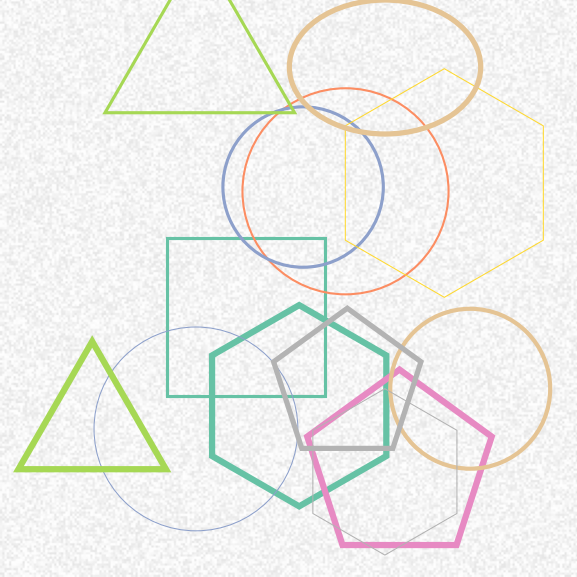[{"shape": "hexagon", "thickness": 3, "radius": 0.87, "center": [0.518, 0.297]}, {"shape": "square", "thickness": 1.5, "radius": 0.68, "center": [0.426, 0.45]}, {"shape": "circle", "thickness": 1, "radius": 0.89, "center": [0.598, 0.668]}, {"shape": "circle", "thickness": 1.5, "radius": 0.69, "center": [0.525, 0.675]}, {"shape": "circle", "thickness": 0.5, "radius": 0.88, "center": [0.339, 0.256]}, {"shape": "pentagon", "thickness": 3, "radius": 0.84, "center": [0.692, 0.191]}, {"shape": "triangle", "thickness": 3, "radius": 0.74, "center": [0.16, 0.26]}, {"shape": "triangle", "thickness": 1.5, "radius": 0.95, "center": [0.346, 0.899]}, {"shape": "hexagon", "thickness": 0.5, "radius": 0.99, "center": [0.769, 0.682]}, {"shape": "circle", "thickness": 2, "radius": 0.69, "center": [0.814, 0.326]}, {"shape": "oval", "thickness": 2.5, "radius": 0.83, "center": [0.667, 0.883]}, {"shape": "hexagon", "thickness": 0.5, "radius": 0.72, "center": [0.666, 0.182]}, {"shape": "pentagon", "thickness": 2.5, "radius": 0.67, "center": [0.601, 0.331]}]